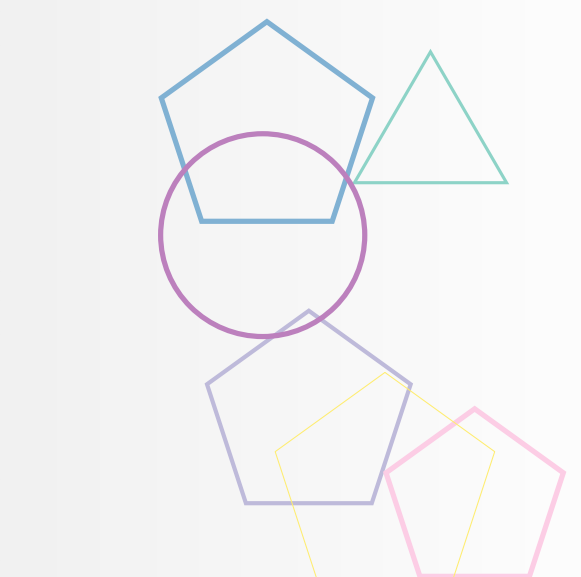[{"shape": "triangle", "thickness": 1.5, "radius": 0.76, "center": [0.741, 0.758]}, {"shape": "pentagon", "thickness": 2, "radius": 0.92, "center": [0.531, 0.277]}, {"shape": "pentagon", "thickness": 2.5, "radius": 0.96, "center": [0.459, 0.771]}, {"shape": "pentagon", "thickness": 2.5, "radius": 0.8, "center": [0.817, 0.131]}, {"shape": "circle", "thickness": 2.5, "radius": 0.88, "center": [0.452, 0.592]}, {"shape": "pentagon", "thickness": 0.5, "radius": 0.99, "center": [0.662, 0.156]}]